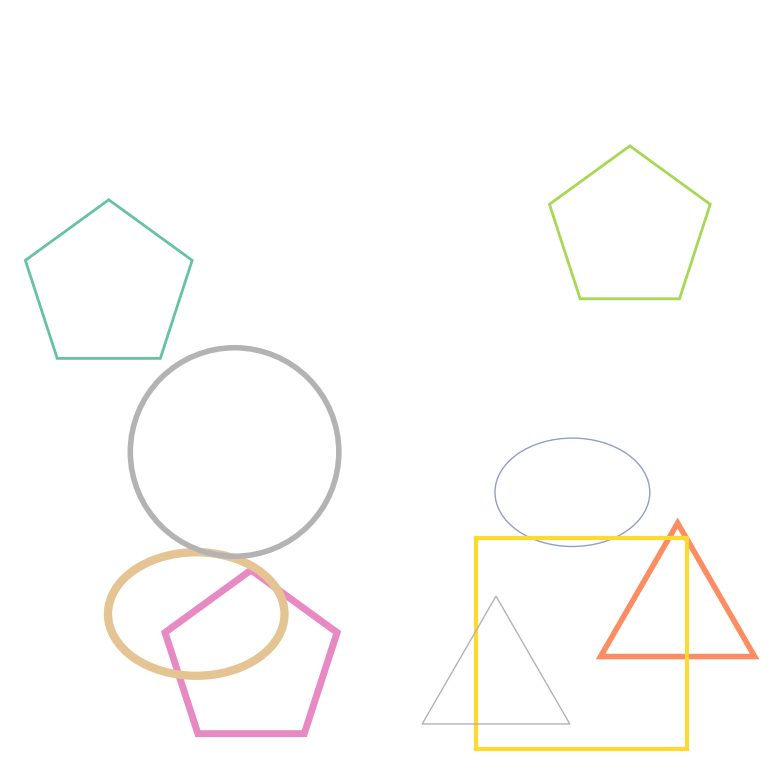[{"shape": "pentagon", "thickness": 1, "radius": 0.57, "center": [0.141, 0.627]}, {"shape": "triangle", "thickness": 2, "radius": 0.58, "center": [0.88, 0.205]}, {"shape": "oval", "thickness": 0.5, "radius": 0.5, "center": [0.743, 0.361]}, {"shape": "pentagon", "thickness": 2.5, "radius": 0.59, "center": [0.326, 0.142]}, {"shape": "pentagon", "thickness": 1, "radius": 0.55, "center": [0.818, 0.701]}, {"shape": "square", "thickness": 1.5, "radius": 0.69, "center": [0.755, 0.164]}, {"shape": "oval", "thickness": 3, "radius": 0.57, "center": [0.255, 0.203]}, {"shape": "circle", "thickness": 2, "radius": 0.68, "center": [0.305, 0.413]}, {"shape": "triangle", "thickness": 0.5, "radius": 0.55, "center": [0.644, 0.115]}]